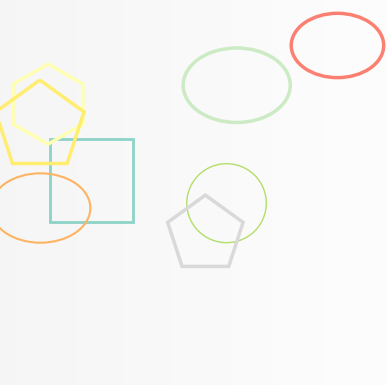[{"shape": "square", "thickness": 2, "radius": 0.54, "center": [0.236, 0.531]}, {"shape": "hexagon", "thickness": 2.5, "radius": 0.52, "center": [0.124, 0.73]}, {"shape": "oval", "thickness": 2.5, "radius": 0.6, "center": [0.871, 0.882]}, {"shape": "oval", "thickness": 1.5, "radius": 0.64, "center": [0.104, 0.46]}, {"shape": "circle", "thickness": 1, "radius": 0.51, "center": [0.585, 0.472]}, {"shape": "pentagon", "thickness": 2.5, "radius": 0.51, "center": [0.53, 0.391]}, {"shape": "oval", "thickness": 2.5, "radius": 0.69, "center": [0.611, 0.779]}, {"shape": "pentagon", "thickness": 2.5, "radius": 0.6, "center": [0.103, 0.672]}]